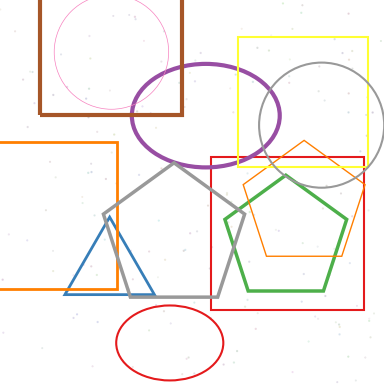[{"shape": "oval", "thickness": 1.5, "radius": 0.7, "center": [0.441, 0.109]}, {"shape": "square", "thickness": 1.5, "radius": 0.99, "center": [0.747, 0.394]}, {"shape": "triangle", "thickness": 2, "radius": 0.67, "center": [0.285, 0.302]}, {"shape": "pentagon", "thickness": 2.5, "radius": 0.83, "center": [0.742, 0.379]}, {"shape": "oval", "thickness": 3, "radius": 0.96, "center": [0.535, 0.7]}, {"shape": "pentagon", "thickness": 1, "radius": 0.83, "center": [0.79, 0.469]}, {"shape": "square", "thickness": 2, "radius": 0.95, "center": [0.113, 0.441]}, {"shape": "square", "thickness": 1.5, "radius": 0.85, "center": [0.787, 0.735]}, {"shape": "square", "thickness": 3, "radius": 0.92, "center": [0.289, 0.886]}, {"shape": "circle", "thickness": 0.5, "radius": 0.74, "center": [0.289, 0.865]}, {"shape": "pentagon", "thickness": 2.5, "radius": 0.96, "center": [0.452, 0.384]}, {"shape": "circle", "thickness": 1.5, "radius": 0.81, "center": [0.835, 0.675]}]